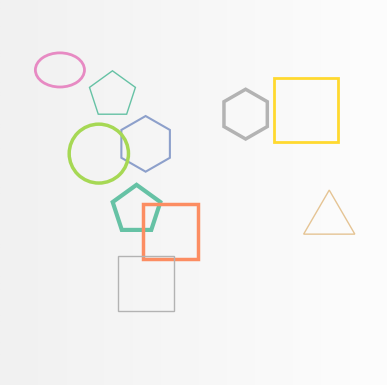[{"shape": "pentagon", "thickness": 3, "radius": 0.32, "center": [0.352, 0.455]}, {"shape": "pentagon", "thickness": 1, "radius": 0.31, "center": [0.29, 0.754]}, {"shape": "square", "thickness": 2.5, "radius": 0.35, "center": [0.441, 0.399]}, {"shape": "hexagon", "thickness": 1.5, "radius": 0.36, "center": [0.376, 0.626]}, {"shape": "oval", "thickness": 2, "radius": 0.32, "center": [0.155, 0.818]}, {"shape": "circle", "thickness": 2.5, "radius": 0.38, "center": [0.255, 0.601]}, {"shape": "square", "thickness": 2, "radius": 0.42, "center": [0.789, 0.714]}, {"shape": "triangle", "thickness": 1, "radius": 0.38, "center": [0.85, 0.43]}, {"shape": "square", "thickness": 1, "radius": 0.36, "center": [0.377, 0.263]}, {"shape": "hexagon", "thickness": 2.5, "radius": 0.32, "center": [0.634, 0.704]}]